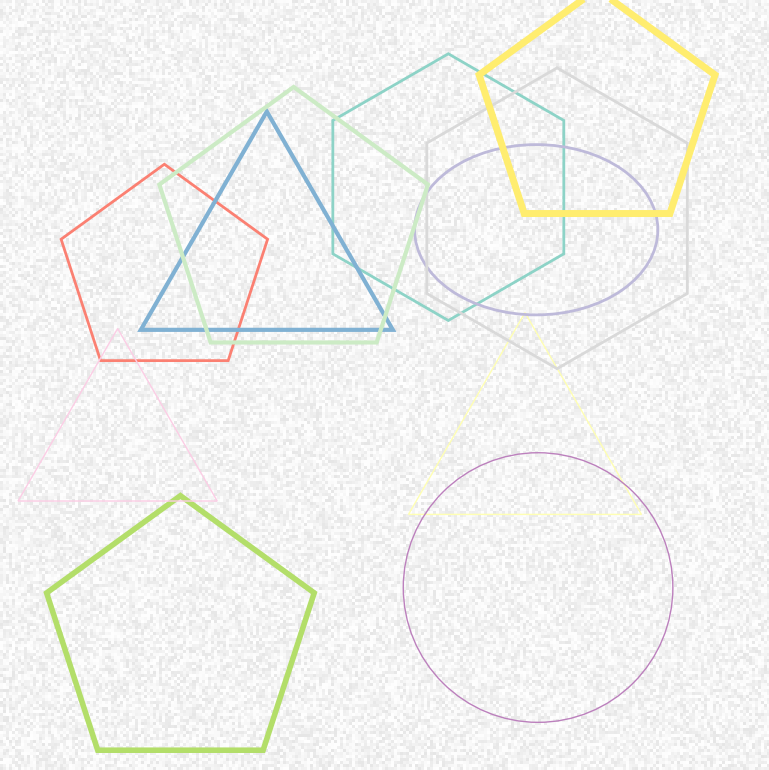[{"shape": "hexagon", "thickness": 1, "radius": 0.87, "center": [0.582, 0.757]}, {"shape": "triangle", "thickness": 0.5, "radius": 0.87, "center": [0.682, 0.419]}, {"shape": "oval", "thickness": 1, "radius": 0.79, "center": [0.696, 0.702]}, {"shape": "pentagon", "thickness": 1, "radius": 0.7, "center": [0.213, 0.646]}, {"shape": "triangle", "thickness": 1.5, "radius": 0.94, "center": [0.347, 0.666]}, {"shape": "pentagon", "thickness": 2, "radius": 0.91, "center": [0.234, 0.174]}, {"shape": "triangle", "thickness": 0.5, "radius": 0.75, "center": [0.153, 0.424]}, {"shape": "hexagon", "thickness": 1, "radius": 0.98, "center": [0.723, 0.717]}, {"shape": "circle", "thickness": 0.5, "radius": 0.88, "center": [0.699, 0.237]}, {"shape": "pentagon", "thickness": 1.5, "radius": 0.92, "center": [0.381, 0.704]}, {"shape": "pentagon", "thickness": 2.5, "radius": 0.81, "center": [0.775, 0.853]}]